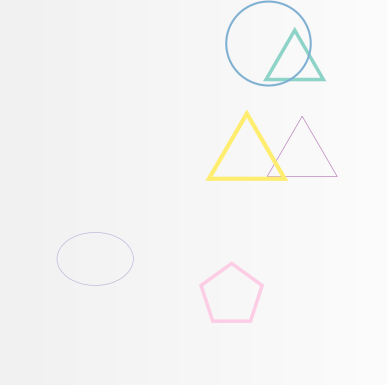[{"shape": "triangle", "thickness": 2.5, "radius": 0.43, "center": [0.761, 0.836]}, {"shape": "oval", "thickness": 0.5, "radius": 0.49, "center": [0.246, 0.327]}, {"shape": "circle", "thickness": 1.5, "radius": 0.55, "center": [0.693, 0.887]}, {"shape": "pentagon", "thickness": 2.5, "radius": 0.41, "center": [0.598, 0.233]}, {"shape": "triangle", "thickness": 0.5, "radius": 0.52, "center": [0.78, 0.594]}, {"shape": "triangle", "thickness": 3, "radius": 0.56, "center": [0.637, 0.592]}]